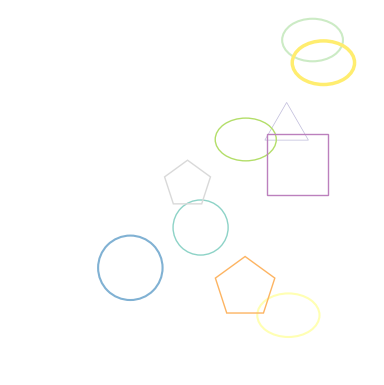[{"shape": "circle", "thickness": 1, "radius": 0.36, "center": [0.521, 0.409]}, {"shape": "oval", "thickness": 1.5, "radius": 0.4, "center": [0.749, 0.181]}, {"shape": "triangle", "thickness": 0.5, "radius": 0.33, "center": [0.745, 0.669]}, {"shape": "circle", "thickness": 1.5, "radius": 0.42, "center": [0.339, 0.304]}, {"shape": "pentagon", "thickness": 1, "radius": 0.41, "center": [0.637, 0.253]}, {"shape": "oval", "thickness": 1, "radius": 0.4, "center": [0.638, 0.638]}, {"shape": "pentagon", "thickness": 1, "radius": 0.31, "center": [0.487, 0.521]}, {"shape": "square", "thickness": 1, "radius": 0.39, "center": [0.773, 0.573]}, {"shape": "oval", "thickness": 1.5, "radius": 0.39, "center": [0.812, 0.896]}, {"shape": "oval", "thickness": 2.5, "radius": 0.4, "center": [0.84, 0.837]}]